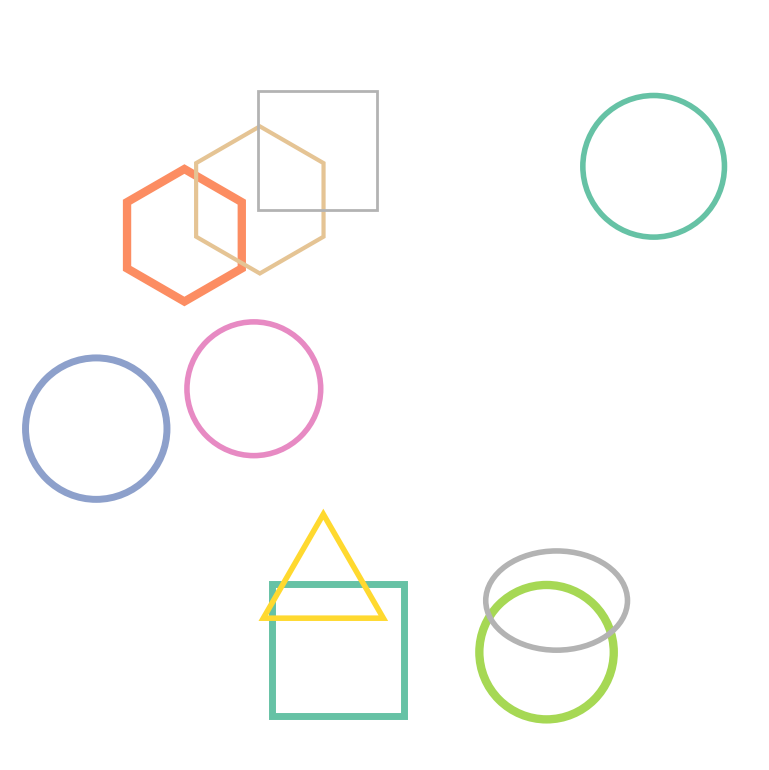[{"shape": "circle", "thickness": 2, "radius": 0.46, "center": [0.849, 0.784]}, {"shape": "square", "thickness": 2.5, "radius": 0.43, "center": [0.439, 0.156]}, {"shape": "hexagon", "thickness": 3, "radius": 0.43, "center": [0.24, 0.694]}, {"shape": "circle", "thickness": 2.5, "radius": 0.46, "center": [0.125, 0.443]}, {"shape": "circle", "thickness": 2, "radius": 0.43, "center": [0.33, 0.495]}, {"shape": "circle", "thickness": 3, "radius": 0.44, "center": [0.71, 0.153]}, {"shape": "triangle", "thickness": 2, "radius": 0.45, "center": [0.42, 0.242]}, {"shape": "hexagon", "thickness": 1.5, "radius": 0.48, "center": [0.337, 0.74]}, {"shape": "oval", "thickness": 2, "radius": 0.46, "center": [0.723, 0.22]}, {"shape": "square", "thickness": 1, "radius": 0.39, "center": [0.412, 0.805]}]